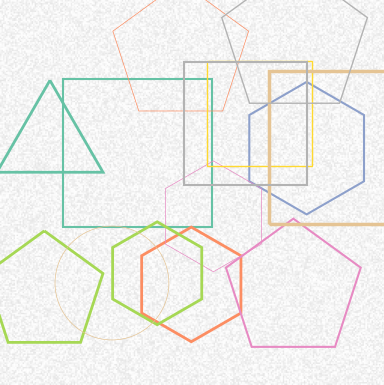[{"shape": "square", "thickness": 1.5, "radius": 0.96, "center": [0.357, 0.602]}, {"shape": "triangle", "thickness": 2, "radius": 0.8, "center": [0.13, 0.632]}, {"shape": "hexagon", "thickness": 2, "radius": 0.74, "center": [0.497, 0.261]}, {"shape": "pentagon", "thickness": 0.5, "radius": 0.93, "center": [0.469, 0.862]}, {"shape": "hexagon", "thickness": 1.5, "radius": 0.86, "center": [0.797, 0.615]}, {"shape": "pentagon", "thickness": 1.5, "radius": 0.92, "center": [0.762, 0.248]}, {"shape": "hexagon", "thickness": 0.5, "radius": 0.72, "center": [0.554, 0.438]}, {"shape": "pentagon", "thickness": 2, "radius": 0.8, "center": [0.115, 0.24]}, {"shape": "hexagon", "thickness": 2, "radius": 0.67, "center": [0.408, 0.29]}, {"shape": "square", "thickness": 1, "radius": 0.68, "center": [0.674, 0.706]}, {"shape": "square", "thickness": 2.5, "radius": 1.0, "center": [0.899, 0.617]}, {"shape": "circle", "thickness": 0.5, "radius": 0.74, "center": [0.291, 0.265]}, {"shape": "pentagon", "thickness": 1, "radius": 0.99, "center": [0.765, 0.893]}, {"shape": "square", "thickness": 1.5, "radius": 0.8, "center": [0.637, 0.679]}]